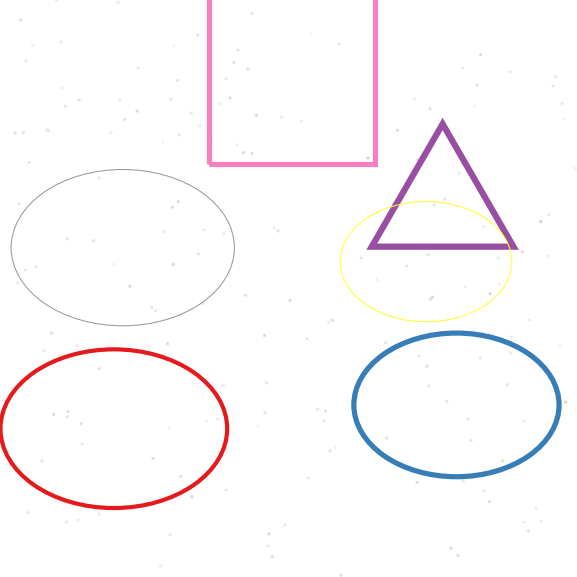[{"shape": "oval", "thickness": 2, "radius": 0.98, "center": [0.197, 0.257]}, {"shape": "oval", "thickness": 2.5, "radius": 0.89, "center": [0.79, 0.298]}, {"shape": "triangle", "thickness": 3, "radius": 0.71, "center": [0.766, 0.643]}, {"shape": "oval", "thickness": 0.5, "radius": 0.74, "center": [0.738, 0.546]}, {"shape": "square", "thickness": 2.5, "radius": 0.72, "center": [0.506, 0.859]}, {"shape": "oval", "thickness": 0.5, "radius": 0.97, "center": [0.213, 0.57]}]